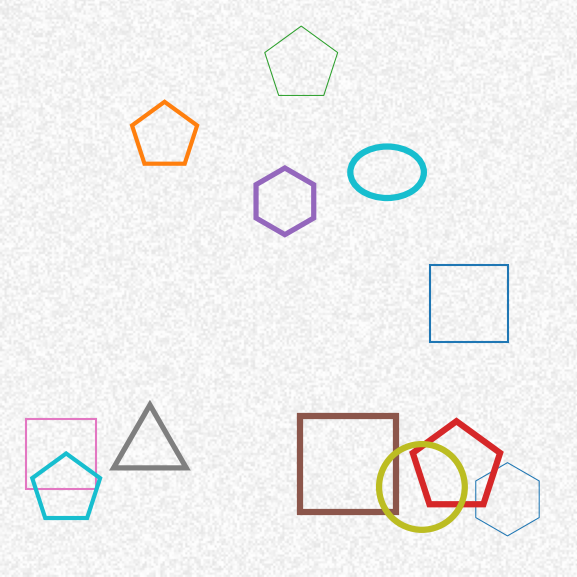[{"shape": "hexagon", "thickness": 0.5, "radius": 0.32, "center": [0.879, 0.135]}, {"shape": "square", "thickness": 1, "radius": 0.34, "center": [0.813, 0.474]}, {"shape": "pentagon", "thickness": 2, "radius": 0.3, "center": [0.285, 0.764]}, {"shape": "pentagon", "thickness": 0.5, "radius": 0.33, "center": [0.522, 0.888]}, {"shape": "pentagon", "thickness": 3, "radius": 0.4, "center": [0.79, 0.19]}, {"shape": "hexagon", "thickness": 2.5, "radius": 0.29, "center": [0.493, 0.651]}, {"shape": "square", "thickness": 3, "radius": 0.42, "center": [0.602, 0.196]}, {"shape": "square", "thickness": 1, "radius": 0.3, "center": [0.105, 0.213]}, {"shape": "triangle", "thickness": 2.5, "radius": 0.36, "center": [0.26, 0.225]}, {"shape": "circle", "thickness": 3, "radius": 0.37, "center": [0.731, 0.156]}, {"shape": "pentagon", "thickness": 2, "radius": 0.31, "center": [0.115, 0.152]}, {"shape": "oval", "thickness": 3, "radius": 0.32, "center": [0.67, 0.701]}]